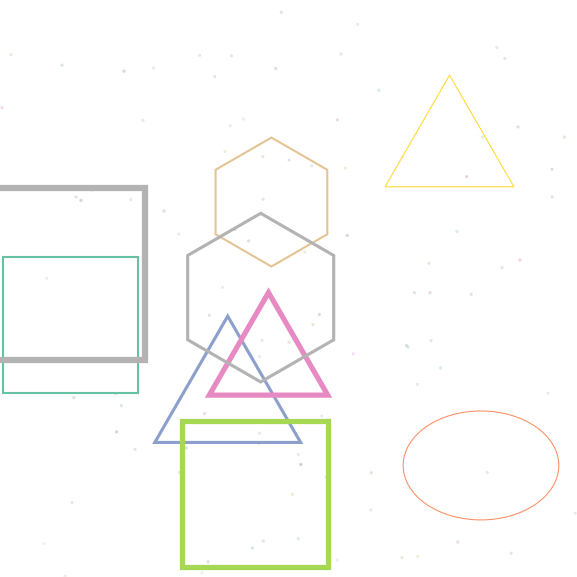[{"shape": "square", "thickness": 1, "radius": 0.59, "center": [0.122, 0.437]}, {"shape": "oval", "thickness": 0.5, "radius": 0.67, "center": [0.833, 0.193]}, {"shape": "triangle", "thickness": 1.5, "radius": 0.73, "center": [0.394, 0.306]}, {"shape": "triangle", "thickness": 2.5, "radius": 0.59, "center": [0.465, 0.374]}, {"shape": "square", "thickness": 2.5, "radius": 0.63, "center": [0.442, 0.144]}, {"shape": "triangle", "thickness": 0.5, "radius": 0.64, "center": [0.778, 0.74]}, {"shape": "hexagon", "thickness": 1, "radius": 0.56, "center": [0.47, 0.649]}, {"shape": "hexagon", "thickness": 1.5, "radius": 0.73, "center": [0.451, 0.484]}, {"shape": "square", "thickness": 3, "radius": 0.74, "center": [0.103, 0.525]}]